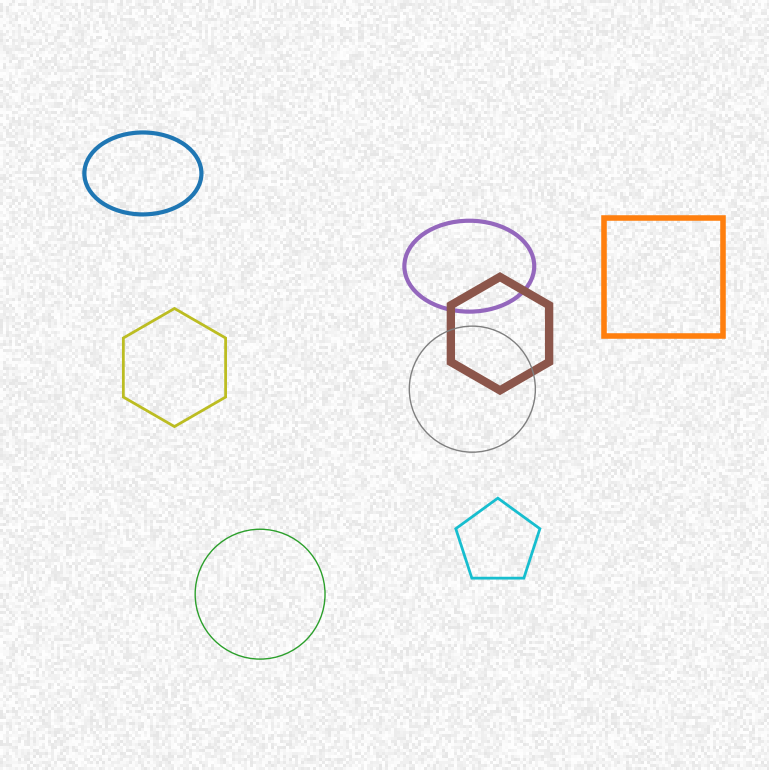[{"shape": "oval", "thickness": 1.5, "radius": 0.38, "center": [0.186, 0.775]}, {"shape": "square", "thickness": 2, "radius": 0.38, "center": [0.862, 0.64]}, {"shape": "circle", "thickness": 0.5, "radius": 0.42, "center": [0.338, 0.228]}, {"shape": "oval", "thickness": 1.5, "radius": 0.42, "center": [0.609, 0.654]}, {"shape": "hexagon", "thickness": 3, "radius": 0.37, "center": [0.649, 0.567]}, {"shape": "circle", "thickness": 0.5, "radius": 0.41, "center": [0.613, 0.495]}, {"shape": "hexagon", "thickness": 1, "radius": 0.38, "center": [0.227, 0.523]}, {"shape": "pentagon", "thickness": 1, "radius": 0.29, "center": [0.647, 0.296]}]